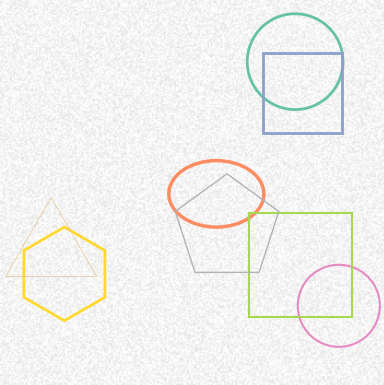[{"shape": "circle", "thickness": 2, "radius": 0.62, "center": [0.767, 0.84]}, {"shape": "oval", "thickness": 2.5, "radius": 0.62, "center": [0.562, 0.496]}, {"shape": "square", "thickness": 2, "radius": 0.52, "center": [0.785, 0.758]}, {"shape": "circle", "thickness": 1.5, "radius": 0.53, "center": [0.88, 0.206]}, {"shape": "square", "thickness": 1.5, "radius": 0.67, "center": [0.78, 0.311]}, {"shape": "hexagon", "thickness": 2, "radius": 0.61, "center": [0.167, 0.289]}, {"shape": "triangle", "thickness": 0.5, "radius": 0.68, "center": [0.133, 0.35]}, {"shape": "pentagon", "thickness": 1, "radius": 0.71, "center": [0.59, 0.407]}]